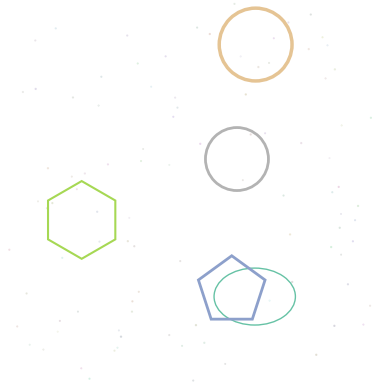[{"shape": "oval", "thickness": 1, "radius": 0.53, "center": [0.662, 0.23]}, {"shape": "pentagon", "thickness": 2, "radius": 0.45, "center": [0.602, 0.245]}, {"shape": "hexagon", "thickness": 1.5, "radius": 0.5, "center": [0.212, 0.429]}, {"shape": "circle", "thickness": 2.5, "radius": 0.47, "center": [0.664, 0.884]}, {"shape": "circle", "thickness": 2, "radius": 0.41, "center": [0.615, 0.587]}]